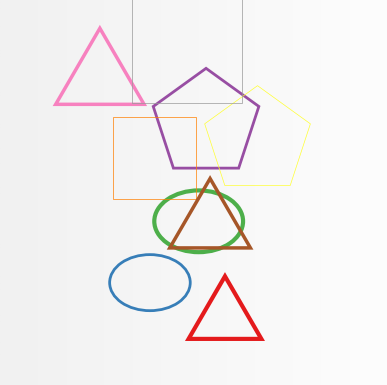[{"shape": "triangle", "thickness": 3, "radius": 0.54, "center": [0.581, 0.174]}, {"shape": "oval", "thickness": 2, "radius": 0.52, "center": [0.387, 0.266]}, {"shape": "oval", "thickness": 3, "radius": 0.57, "center": [0.513, 0.425]}, {"shape": "pentagon", "thickness": 2, "radius": 0.72, "center": [0.532, 0.679]}, {"shape": "square", "thickness": 0.5, "radius": 0.53, "center": [0.398, 0.591]}, {"shape": "pentagon", "thickness": 0.5, "radius": 0.72, "center": [0.665, 0.634]}, {"shape": "triangle", "thickness": 2.5, "radius": 0.6, "center": [0.542, 0.416]}, {"shape": "triangle", "thickness": 2.5, "radius": 0.66, "center": [0.258, 0.795]}, {"shape": "square", "thickness": 0.5, "radius": 0.71, "center": [0.483, 0.874]}]